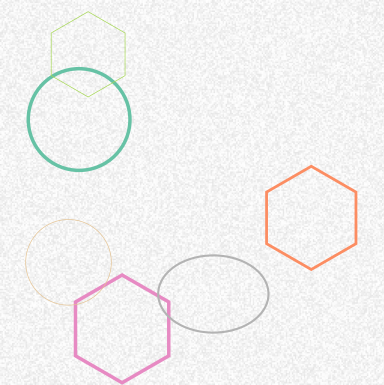[{"shape": "circle", "thickness": 2.5, "radius": 0.66, "center": [0.205, 0.69]}, {"shape": "hexagon", "thickness": 2, "radius": 0.67, "center": [0.808, 0.434]}, {"shape": "hexagon", "thickness": 2.5, "radius": 0.7, "center": [0.317, 0.146]}, {"shape": "hexagon", "thickness": 0.5, "radius": 0.55, "center": [0.229, 0.859]}, {"shape": "circle", "thickness": 0.5, "radius": 0.56, "center": [0.178, 0.319]}, {"shape": "oval", "thickness": 1.5, "radius": 0.72, "center": [0.554, 0.236]}]